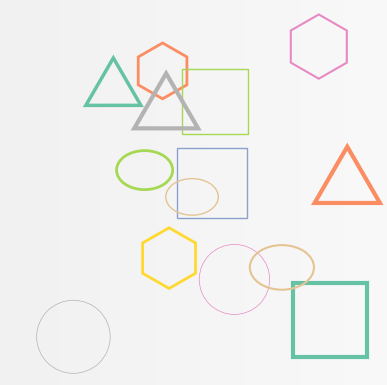[{"shape": "square", "thickness": 3, "radius": 0.48, "center": [0.852, 0.168]}, {"shape": "triangle", "thickness": 2.5, "radius": 0.41, "center": [0.292, 0.767]}, {"shape": "hexagon", "thickness": 2, "radius": 0.36, "center": [0.42, 0.816]}, {"shape": "triangle", "thickness": 3, "radius": 0.49, "center": [0.896, 0.521]}, {"shape": "square", "thickness": 1, "radius": 0.45, "center": [0.548, 0.525]}, {"shape": "hexagon", "thickness": 1.5, "radius": 0.42, "center": [0.823, 0.879]}, {"shape": "circle", "thickness": 0.5, "radius": 0.45, "center": [0.605, 0.274]}, {"shape": "square", "thickness": 1, "radius": 0.43, "center": [0.555, 0.736]}, {"shape": "oval", "thickness": 2, "radius": 0.36, "center": [0.373, 0.558]}, {"shape": "hexagon", "thickness": 2, "radius": 0.39, "center": [0.436, 0.33]}, {"shape": "oval", "thickness": 1, "radius": 0.34, "center": [0.496, 0.489]}, {"shape": "oval", "thickness": 1.5, "radius": 0.41, "center": [0.727, 0.305]}, {"shape": "circle", "thickness": 0.5, "radius": 0.47, "center": [0.19, 0.125]}, {"shape": "triangle", "thickness": 3, "radius": 0.48, "center": [0.429, 0.714]}]